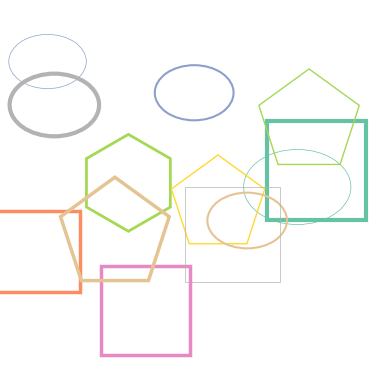[{"shape": "oval", "thickness": 0.5, "radius": 0.7, "center": [0.772, 0.514]}, {"shape": "square", "thickness": 3, "radius": 0.64, "center": [0.823, 0.557]}, {"shape": "square", "thickness": 2.5, "radius": 0.53, "center": [0.102, 0.347]}, {"shape": "oval", "thickness": 1.5, "radius": 0.51, "center": [0.504, 0.759]}, {"shape": "oval", "thickness": 0.5, "radius": 0.5, "center": [0.123, 0.84]}, {"shape": "square", "thickness": 2.5, "radius": 0.58, "center": [0.378, 0.193]}, {"shape": "hexagon", "thickness": 2, "radius": 0.63, "center": [0.333, 0.525]}, {"shape": "pentagon", "thickness": 1, "radius": 0.69, "center": [0.803, 0.684]}, {"shape": "pentagon", "thickness": 1, "radius": 0.64, "center": [0.566, 0.47]}, {"shape": "oval", "thickness": 1.5, "radius": 0.52, "center": [0.642, 0.427]}, {"shape": "pentagon", "thickness": 2.5, "radius": 0.74, "center": [0.298, 0.391]}, {"shape": "square", "thickness": 0.5, "radius": 0.62, "center": [0.605, 0.391]}, {"shape": "oval", "thickness": 3, "radius": 0.58, "center": [0.141, 0.727]}]